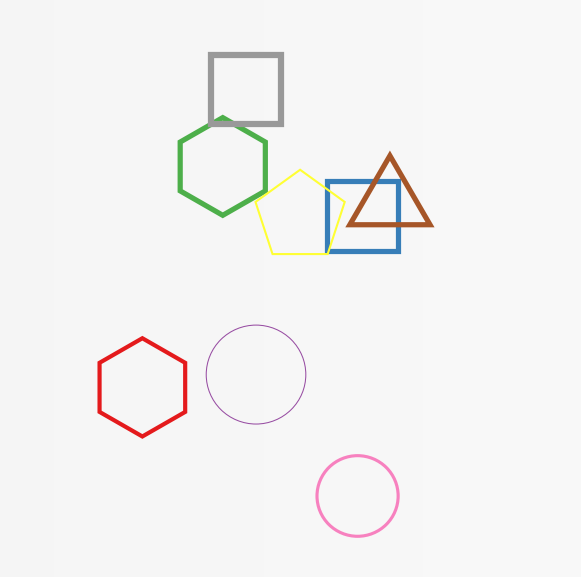[{"shape": "hexagon", "thickness": 2, "radius": 0.43, "center": [0.245, 0.328]}, {"shape": "square", "thickness": 2.5, "radius": 0.31, "center": [0.624, 0.625]}, {"shape": "hexagon", "thickness": 2.5, "radius": 0.42, "center": [0.383, 0.711]}, {"shape": "circle", "thickness": 0.5, "radius": 0.43, "center": [0.44, 0.351]}, {"shape": "pentagon", "thickness": 1, "radius": 0.4, "center": [0.516, 0.624]}, {"shape": "triangle", "thickness": 2.5, "radius": 0.4, "center": [0.671, 0.65]}, {"shape": "circle", "thickness": 1.5, "radius": 0.35, "center": [0.615, 0.14]}, {"shape": "square", "thickness": 3, "radius": 0.3, "center": [0.424, 0.844]}]